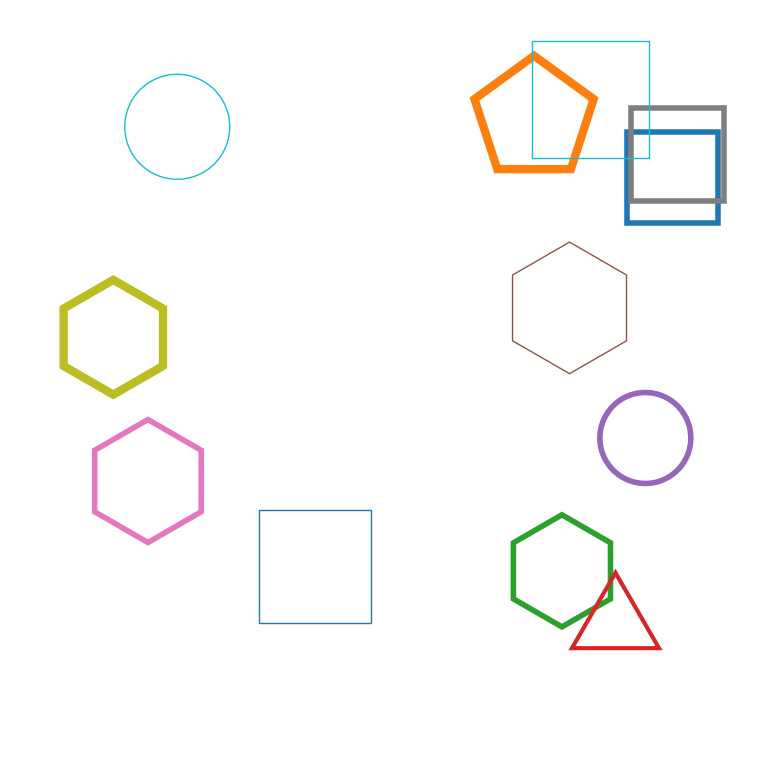[{"shape": "square", "thickness": 0.5, "radius": 0.37, "center": [0.409, 0.264]}, {"shape": "square", "thickness": 2, "radius": 0.3, "center": [0.874, 0.769]}, {"shape": "pentagon", "thickness": 3, "radius": 0.41, "center": [0.694, 0.846]}, {"shape": "hexagon", "thickness": 2, "radius": 0.36, "center": [0.73, 0.259]}, {"shape": "triangle", "thickness": 1.5, "radius": 0.33, "center": [0.799, 0.191]}, {"shape": "circle", "thickness": 2, "radius": 0.3, "center": [0.838, 0.431]}, {"shape": "hexagon", "thickness": 0.5, "radius": 0.43, "center": [0.74, 0.6]}, {"shape": "hexagon", "thickness": 2, "radius": 0.4, "center": [0.192, 0.375]}, {"shape": "square", "thickness": 2, "radius": 0.3, "center": [0.88, 0.799]}, {"shape": "hexagon", "thickness": 3, "radius": 0.37, "center": [0.147, 0.562]}, {"shape": "square", "thickness": 0.5, "radius": 0.38, "center": [0.767, 0.871]}, {"shape": "circle", "thickness": 0.5, "radius": 0.34, "center": [0.23, 0.835]}]